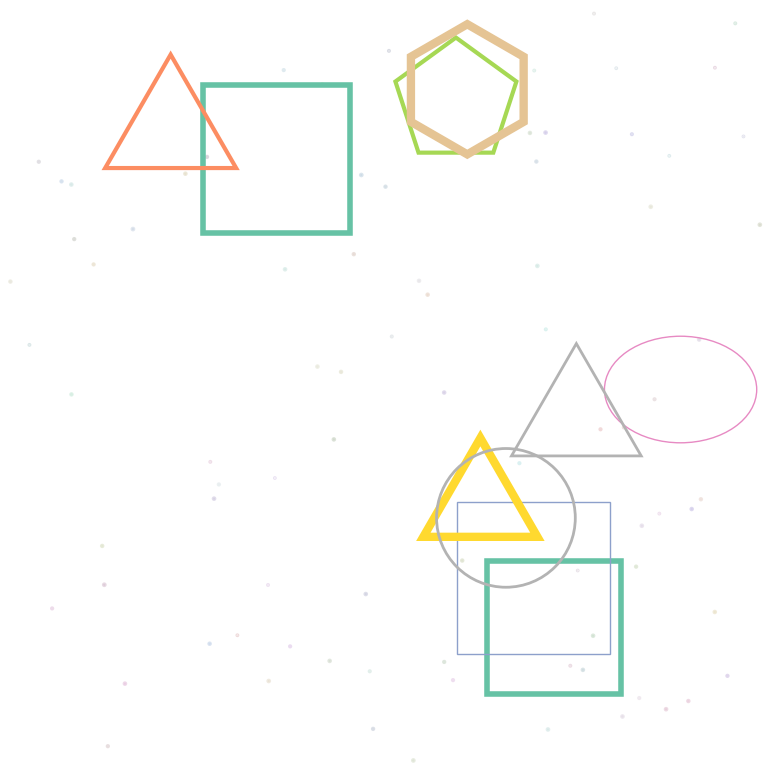[{"shape": "square", "thickness": 2, "radius": 0.48, "center": [0.359, 0.794]}, {"shape": "square", "thickness": 2, "radius": 0.43, "center": [0.72, 0.185]}, {"shape": "triangle", "thickness": 1.5, "radius": 0.49, "center": [0.222, 0.831]}, {"shape": "square", "thickness": 0.5, "radius": 0.49, "center": [0.693, 0.25]}, {"shape": "oval", "thickness": 0.5, "radius": 0.49, "center": [0.884, 0.494]}, {"shape": "pentagon", "thickness": 1.5, "radius": 0.41, "center": [0.592, 0.869]}, {"shape": "triangle", "thickness": 3, "radius": 0.43, "center": [0.624, 0.346]}, {"shape": "hexagon", "thickness": 3, "radius": 0.42, "center": [0.607, 0.884]}, {"shape": "triangle", "thickness": 1, "radius": 0.49, "center": [0.748, 0.457]}, {"shape": "circle", "thickness": 1, "radius": 0.45, "center": [0.657, 0.327]}]